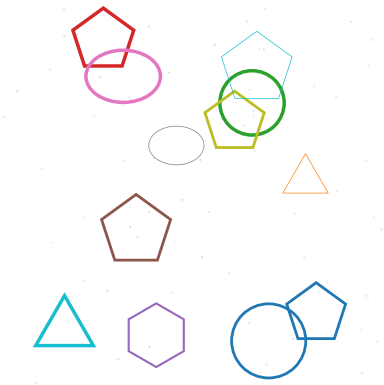[{"shape": "pentagon", "thickness": 2, "radius": 0.4, "center": [0.821, 0.185]}, {"shape": "circle", "thickness": 2, "radius": 0.48, "center": [0.698, 0.115]}, {"shape": "triangle", "thickness": 0.5, "radius": 0.34, "center": [0.794, 0.533]}, {"shape": "circle", "thickness": 2.5, "radius": 0.42, "center": [0.655, 0.733]}, {"shape": "pentagon", "thickness": 2.5, "radius": 0.42, "center": [0.268, 0.896]}, {"shape": "hexagon", "thickness": 1.5, "radius": 0.41, "center": [0.406, 0.129]}, {"shape": "pentagon", "thickness": 2, "radius": 0.47, "center": [0.354, 0.401]}, {"shape": "oval", "thickness": 2.5, "radius": 0.48, "center": [0.32, 0.802]}, {"shape": "oval", "thickness": 0.5, "radius": 0.36, "center": [0.458, 0.622]}, {"shape": "pentagon", "thickness": 2, "radius": 0.4, "center": [0.609, 0.682]}, {"shape": "triangle", "thickness": 2.5, "radius": 0.43, "center": [0.168, 0.146]}, {"shape": "pentagon", "thickness": 0.5, "radius": 0.48, "center": [0.667, 0.822]}]